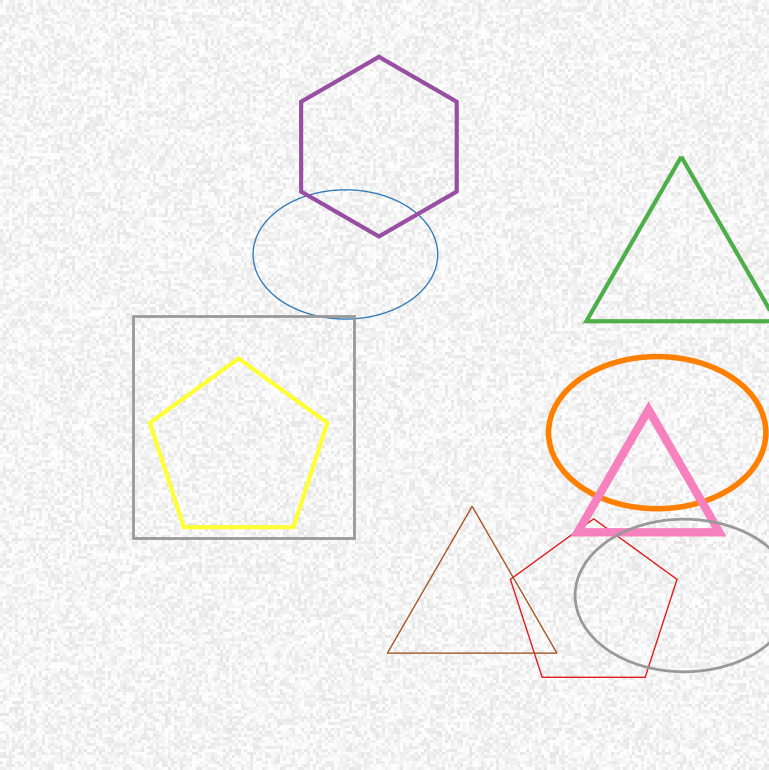[{"shape": "pentagon", "thickness": 0.5, "radius": 0.57, "center": [0.771, 0.212]}, {"shape": "oval", "thickness": 0.5, "radius": 0.6, "center": [0.449, 0.67]}, {"shape": "triangle", "thickness": 1.5, "radius": 0.71, "center": [0.885, 0.654]}, {"shape": "hexagon", "thickness": 1.5, "radius": 0.58, "center": [0.492, 0.81]}, {"shape": "oval", "thickness": 2, "radius": 0.71, "center": [0.854, 0.438]}, {"shape": "pentagon", "thickness": 1.5, "radius": 0.61, "center": [0.31, 0.413]}, {"shape": "triangle", "thickness": 0.5, "radius": 0.64, "center": [0.613, 0.215]}, {"shape": "triangle", "thickness": 3, "radius": 0.53, "center": [0.842, 0.362]}, {"shape": "square", "thickness": 1, "radius": 0.72, "center": [0.316, 0.445]}, {"shape": "oval", "thickness": 1, "radius": 0.71, "center": [0.888, 0.227]}]